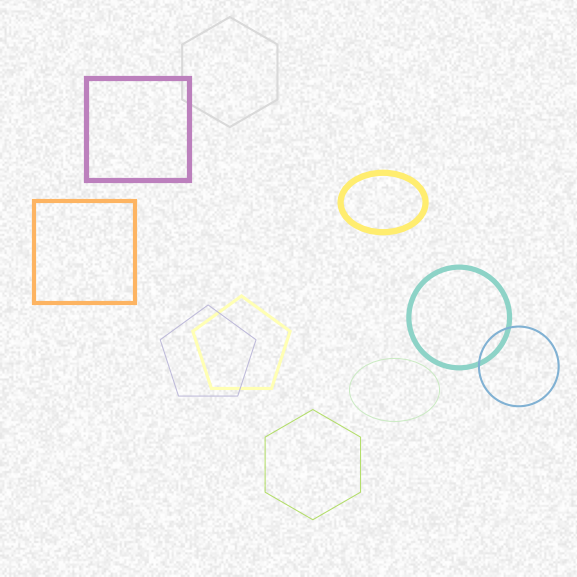[{"shape": "circle", "thickness": 2.5, "radius": 0.44, "center": [0.795, 0.449]}, {"shape": "pentagon", "thickness": 1.5, "radius": 0.44, "center": [0.418, 0.398]}, {"shape": "pentagon", "thickness": 0.5, "radius": 0.44, "center": [0.36, 0.384]}, {"shape": "circle", "thickness": 1, "radius": 0.35, "center": [0.898, 0.365]}, {"shape": "square", "thickness": 2, "radius": 0.44, "center": [0.147, 0.563]}, {"shape": "hexagon", "thickness": 0.5, "radius": 0.48, "center": [0.542, 0.195]}, {"shape": "hexagon", "thickness": 1, "radius": 0.48, "center": [0.398, 0.874]}, {"shape": "square", "thickness": 2.5, "radius": 0.44, "center": [0.238, 0.776]}, {"shape": "oval", "thickness": 0.5, "radius": 0.39, "center": [0.683, 0.324]}, {"shape": "oval", "thickness": 3, "radius": 0.37, "center": [0.663, 0.648]}]